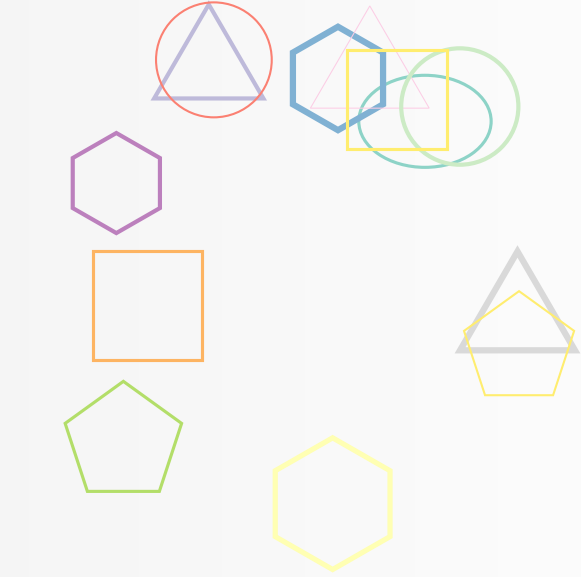[{"shape": "oval", "thickness": 1.5, "radius": 0.57, "center": [0.731, 0.789]}, {"shape": "hexagon", "thickness": 2.5, "radius": 0.57, "center": [0.572, 0.127]}, {"shape": "triangle", "thickness": 2, "radius": 0.54, "center": [0.359, 0.883]}, {"shape": "circle", "thickness": 1, "radius": 0.5, "center": [0.368, 0.895]}, {"shape": "hexagon", "thickness": 3, "radius": 0.45, "center": [0.581, 0.863]}, {"shape": "square", "thickness": 1.5, "radius": 0.47, "center": [0.253, 0.47]}, {"shape": "pentagon", "thickness": 1.5, "radius": 0.53, "center": [0.212, 0.233]}, {"shape": "triangle", "thickness": 0.5, "radius": 0.59, "center": [0.636, 0.871]}, {"shape": "triangle", "thickness": 3, "radius": 0.57, "center": [0.89, 0.45]}, {"shape": "hexagon", "thickness": 2, "radius": 0.43, "center": [0.2, 0.682]}, {"shape": "circle", "thickness": 2, "radius": 0.5, "center": [0.791, 0.815]}, {"shape": "pentagon", "thickness": 1, "radius": 0.5, "center": [0.893, 0.395]}, {"shape": "square", "thickness": 1.5, "radius": 0.43, "center": [0.683, 0.827]}]